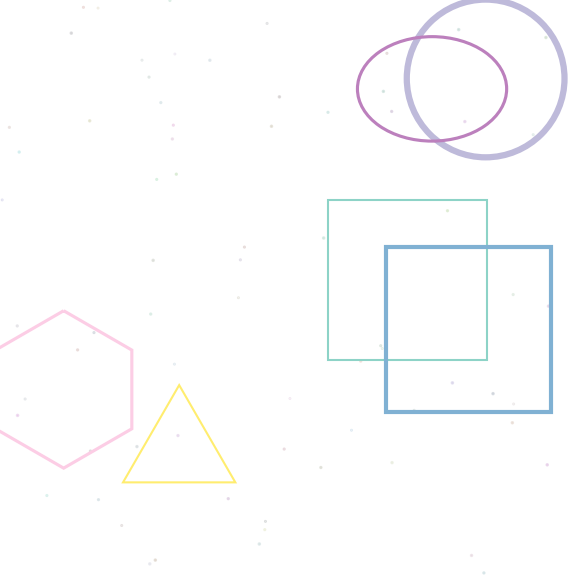[{"shape": "square", "thickness": 1, "radius": 0.69, "center": [0.706, 0.514]}, {"shape": "circle", "thickness": 3, "radius": 0.68, "center": [0.841, 0.863]}, {"shape": "square", "thickness": 2, "radius": 0.72, "center": [0.811, 0.429]}, {"shape": "hexagon", "thickness": 1.5, "radius": 0.68, "center": [0.11, 0.325]}, {"shape": "oval", "thickness": 1.5, "radius": 0.65, "center": [0.748, 0.845]}, {"shape": "triangle", "thickness": 1, "radius": 0.56, "center": [0.31, 0.22]}]